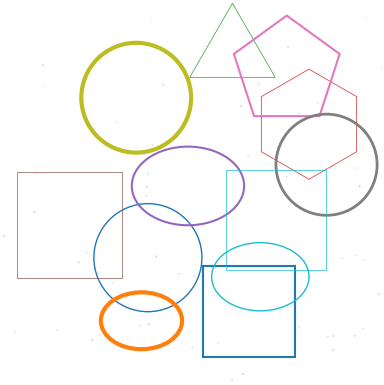[{"shape": "square", "thickness": 1.5, "radius": 0.6, "center": [0.646, 0.191]}, {"shape": "circle", "thickness": 1, "radius": 0.7, "center": [0.384, 0.331]}, {"shape": "oval", "thickness": 3, "radius": 0.53, "center": [0.367, 0.167]}, {"shape": "triangle", "thickness": 0.5, "radius": 0.64, "center": [0.604, 0.863]}, {"shape": "hexagon", "thickness": 0.5, "radius": 0.72, "center": [0.803, 0.677]}, {"shape": "oval", "thickness": 1.5, "radius": 0.73, "center": [0.488, 0.517]}, {"shape": "square", "thickness": 0.5, "radius": 0.68, "center": [0.18, 0.416]}, {"shape": "pentagon", "thickness": 1.5, "radius": 0.72, "center": [0.745, 0.815]}, {"shape": "circle", "thickness": 2, "radius": 0.66, "center": [0.848, 0.572]}, {"shape": "circle", "thickness": 3, "radius": 0.71, "center": [0.354, 0.746]}, {"shape": "square", "thickness": 0.5, "radius": 0.65, "center": [0.717, 0.428]}, {"shape": "oval", "thickness": 1, "radius": 0.63, "center": [0.676, 0.281]}]